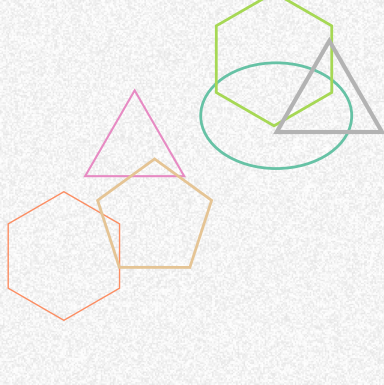[{"shape": "oval", "thickness": 2, "radius": 0.98, "center": [0.717, 0.699]}, {"shape": "hexagon", "thickness": 1, "radius": 0.83, "center": [0.166, 0.335]}, {"shape": "triangle", "thickness": 1.5, "radius": 0.74, "center": [0.35, 0.617]}, {"shape": "hexagon", "thickness": 2, "radius": 0.87, "center": [0.712, 0.846]}, {"shape": "pentagon", "thickness": 2, "radius": 0.78, "center": [0.402, 0.431]}, {"shape": "triangle", "thickness": 3, "radius": 0.79, "center": [0.855, 0.736]}]